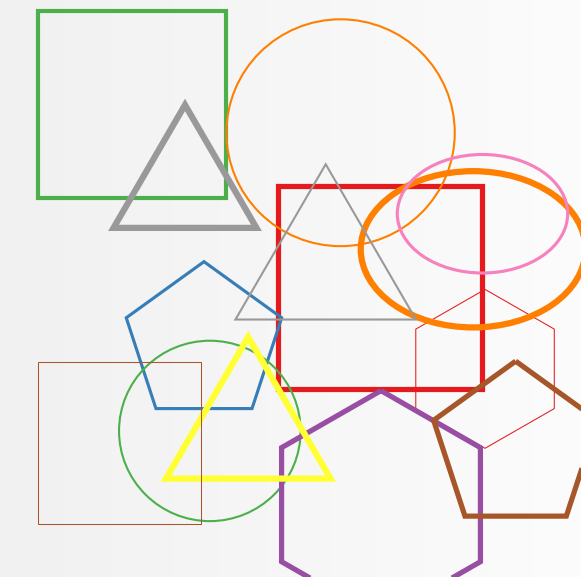[{"shape": "hexagon", "thickness": 0.5, "radius": 0.69, "center": [0.834, 0.36]}, {"shape": "square", "thickness": 2.5, "radius": 0.88, "center": [0.654, 0.502]}, {"shape": "pentagon", "thickness": 1.5, "radius": 0.7, "center": [0.351, 0.405]}, {"shape": "square", "thickness": 2, "radius": 0.81, "center": [0.227, 0.819]}, {"shape": "circle", "thickness": 1, "radius": 0.78, "center": [0.361, 0.253]}, {"shape": "hexagon", "thickness": 2.5, "radius": 0.99, "center": [0.655, 0.125]}, {"shape": "circle", "thickness": 1, "radius": 0.98, "center": [0.586, 0.769]}, {"shape": "oval", "thickness": 3, "radius": 0.97, "center": [0.814, 0.567]}, {"shape": "triangle", "thickness": 3, "radius": 0.82, "center": [0.427, 0.252]}, {"shape": "pentagon", "thickness": 2.5, "radius": 0.74, "center": [0.887, 0.225]}, {"shape": "square", "thickness": 0.5, "radius": 0.7, "center": [0.205, 0.231]}, {"shape": "oval", "thickness": 1.5, "radius": 0.73, "center": [0.83, 0.629]}, {"shape": "triangle", "thickness": 1, "radius": 0.9, "center": [0.56, 0.535]}, {"shape": "triangle", "thickness": 3, "radius": 0.71, "center": [0.318, 0.676]}]